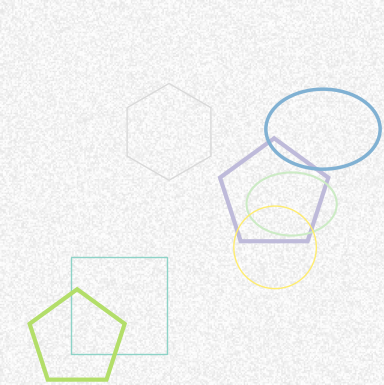[{"shape": "square", "thickness": 1, "radius": 0.63, "center": [0.31, 0.206]}, {"shape": "pentagon", "thickness": 3, "radius": 0.74, "center": [0.712, 0.493]}, {"shape": "oval", "thickness": 2.5, "radius": 0.74, "center": [0.839, 0.665]}, {"shape": "pentagon", "thickness": 3, "radius": 0.65, "center": [0.2, 0.119]}, {"shape": "hexagon", "thickness": 1, "radius": 0.63, "center": [0.439, 0.657]}, {"shape": "oval", "thickness": 1.5, "radius": 0.59, "center": [0.757, 0.47]}, {"shape": "circle", "thickness": 1, "radius": 0.54, "center": [0.715, 0.358]}]